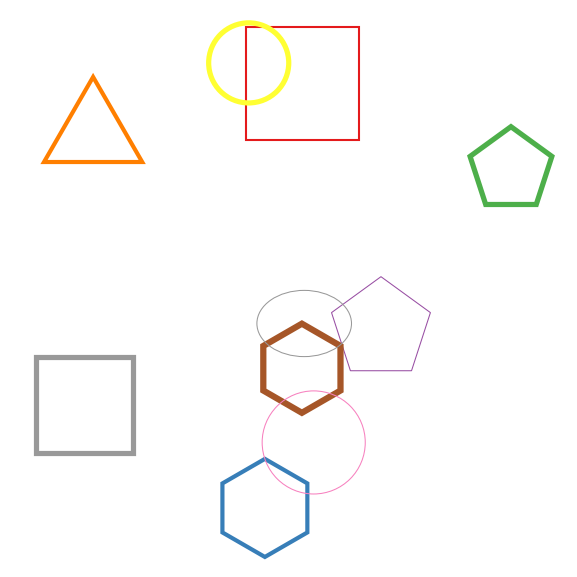[{"shape": "square", "thickness": 1, "radius": 0.49, "center": [0.523, 0.855]}, {"shape": "hexagon", "thickness": 2, "radius": 0.42, "center": [0.459, 0.12]}, {"shape": "pentagon", "thickness": 2.5, "radius": 0.37, "center": [0.885, 0.705]}, {"shape": "pentagon", "thickness": 0.5, "radius": 0.45, "center": [0.66, 0.43]}, {"shape": "triangle", "thickness": 2, "radius": 0.49, "center": [0.161, 0.768]}, {"shape": "circle", "thickness": 2.5, "radius": 0.35, "center": [0.431, 0.89]}, {"shape": "hexagon", "thickness": 3, "radius": 0.39, "center": [0.523, 0.361]}, {"shape": "circle", "thickness": 0.5, "radius": 0.45, "center": [0.543, 0.233]}, {"shape": "oval", "thickness": 0.5, "radius": 0.41, "center": [0.527, 0.439]}, {"shape": "square", "thickness": 2.5, "radius": 0.42, "center": [0.146, 0.297]}]